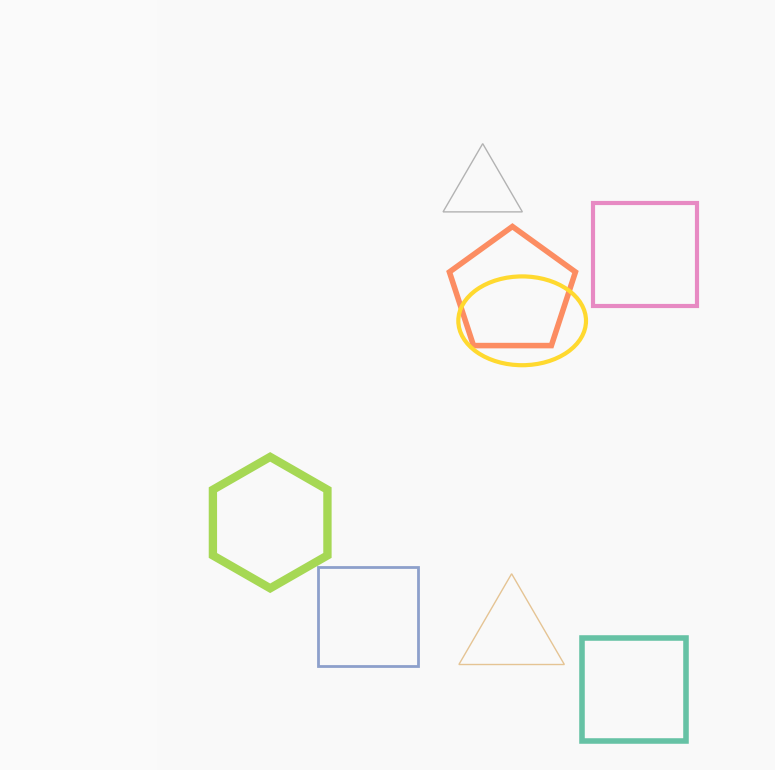[{"shape": "square", "thickness": 2, "radius": 0.34, "center": [0.818, 0.104]}, {"shape": "pentagon", "thickness": 2, "radius": 0.43, "center": [0.661, 0.62]}, {"shape": "square", "thickness": 1, "radius": 0.32, "center": [0.474, 0.199]}, {"shape": "square", "thickness": 1.5, "radius": 0.34, "center": [0.832, 0.669]}, {"shape": "hexagon", "thickness": 3, "radius": 0.43, "center": [0.349, 0.321]}, {"shape": "oval", "thickness": 1.5, "radius": 0.41, "center": [0.674, 0.583]}, {"shape": "triangle", "thickness": 0.5, "radius": 0.39, "center": [0.66, 0.176]}, {"shape": "triangle", "thickness": 0.5, "radius": 0.3, "center": [0.623, 0.754]}]